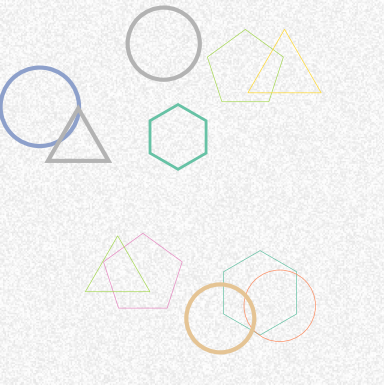[{"shape": "hexagon", "thickness": 2, "radius": 0.42, "center": [0.462, 0.644]}, {"shape": "hexagon", "thickness": 0.5, "radius": 0.55, "center": [0.676, 0.239]}, {"shape": "circle", "thickness": 0.5, "radius": 0.46, "center": [0.727, 0.206]}, {"shape": "circle", "thickness": 3, "radius": 0.51, "center": [0.103, 0.723]}, {"shape": "pentagon", "thickness": 0.5, "radius": 0.54, "center": [0.371, 0.287]}, {"shape": "pentagon", "thickness": 0.5, "radius": 0.52, "center": [0.637, 0.82]}, {"shape": "triangle", "thickness": 0.5, "radius": 0.48, "center": [0.306, 0.291]}, {"shape": "triangle", "thickness": 0.5, "radius": 0.55, "center": [0.739, 0.814]}, {"shape": "circle", "thickness": 3, "radius": 0.44, "center": [0.572, 0.173]}, {"shape": "triangle", "thickness": 3, "radius": 0.45, "center": [0.203, 0.628]}, {"shape": "circle", "thickness": 3, "radius": 0.47, "center": [0.425, 0.887]}]